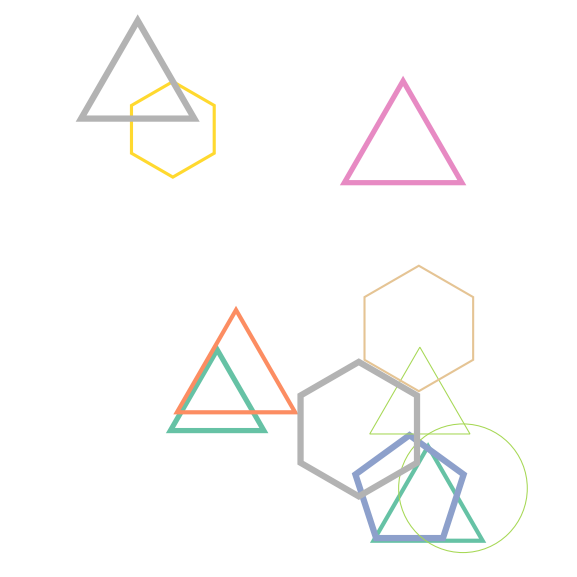[{"shape": "triangle", "thickness": 2.5, "radius": 0.47, "center": [0.376, 0.3]}, {"shape": "triangle", "thickness": 2, "radius": 0.55, "center": [0.741, 0.117]}, {"shape": "triangle", "thickness": 2, "radius": 0.59, "center": [0.409, 0.344]}, {"shape": "pentagon", "thickness": 3, "radius": 0.49, "center": [0.709, 0.147]}, {"shape": "triangle", "thickness": 2.5, "radius": 0.59, "center": [0.698, 0.742]}, {"shape": "circle", "thickness": 0.5, "radius": 0.56, "center": [0.802, 0.154]}, {"shape": "triangle", "thickness": 0.5, "radius": 0.5, "center": [0.727, 0.298]}, {"shape": "hexagon", "thickness": 1.5, "radius": 0.41, "center": [0.299, 0.775]}, {"shape": "hexagon", "thickness": 1, "radius": 0.54, "center": [0.725, 0.43]}, {"shape": "triangle", "thickness": 3, "radius": 0.57, "center": [0.238, 0.85]}, {"shape": "hexagon", "thickness": 3, "radius": 0.58, "center": [0.621, 0.256]}]